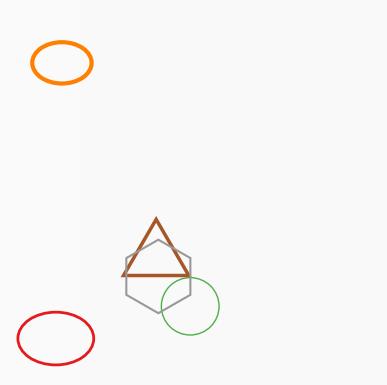[{"shape": "oval", "thickness": 2, "radius": 0.49, "center": [0.144, 0.121]}, {"shape": "circle", "thickness": 1, "radius": 0.37, "center": [0.491, 0.204]}, {"shape": "oval", "thickness": 3, "radius": 0.38, "center": [0.16, 0.837]}, {"shape": "triangle", "thickness": 2.5, "radius": 0.49, "center": [0.403, 0.333]}, {"shape": "hexagon", "thickness": 1.5, "radius": 0.48, "center": [0.409, 0.282]}]